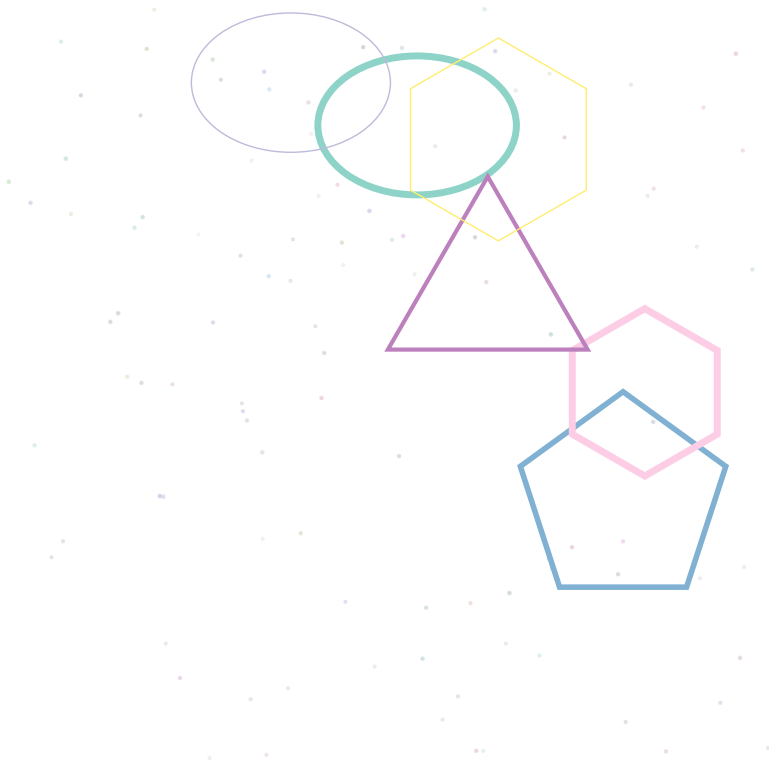[{"shape": "oval", "thickness": 2.5, "radius": 0.64, "center": [0.542, 0.837]}, {"shape": "oval", "thickness": 0.5, "radius": 0.65, "center": [0.378, 0.893]}, {"shape": "pentagon", "thickness": 2, "radius": 0.7, "center": [0.809, 0.351]}, {"shape": "hexagon", "thickness": 2.5, "radius": 0.54, "center": [0.837, 0.49]}, {"shape": "triangle", "thickness": 1.5, "radius": 0.75, "center": [0.633, 0.621]}, {"shape": "hexagon", "thickness": 0.5, "radius": 0.66, "center": [0.647, 0.819]}]